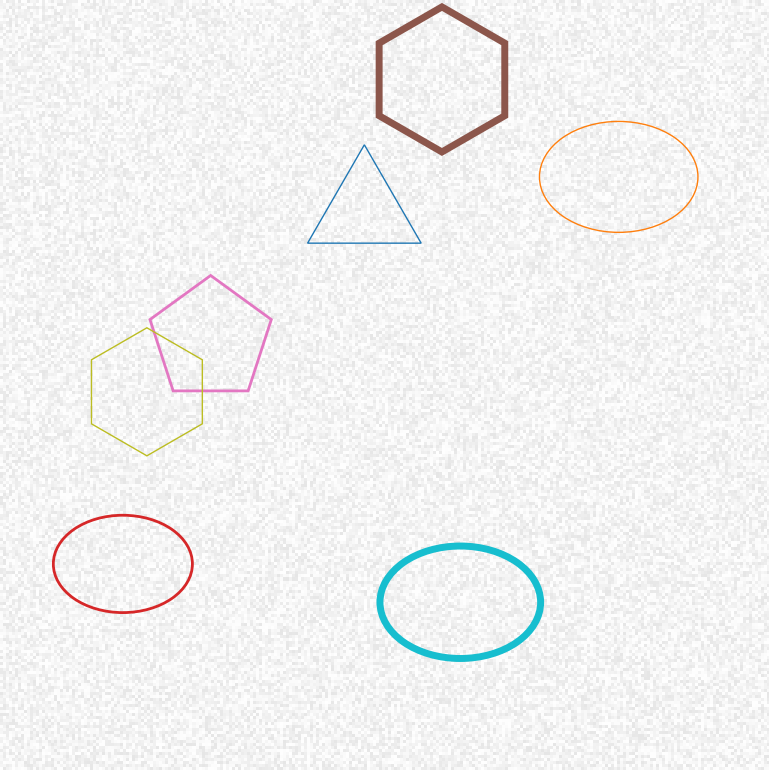[{"shape": "triangle", "thickness": 0.5, "radius": 0.43, "center": [0.473, 0.727]}, {"shape": "oval", "thickness": 0.5, "radius": 0.51, "center": [0.804, 0.77]}, {"shape": "oval", "thickness": 1, "radius": 0.45, "center": [0.16, 0.268]}, {"shape": "hexagon", "thickness": 2.5, "radius": 0.47, "center": [0.574, 0.897]}, {"shape": "pentagon", "thickness": 1, "radius": 0.41, "center": [0.274, 0.559]}, {"shape": "hexagon", "thickness": 0.5, "radius": 0.42, "center": [0.191, 0.491]}, {"shape": "oval", "thickness": 2.5, "radius": 0.52, "center": [0.598, 0.218]}]